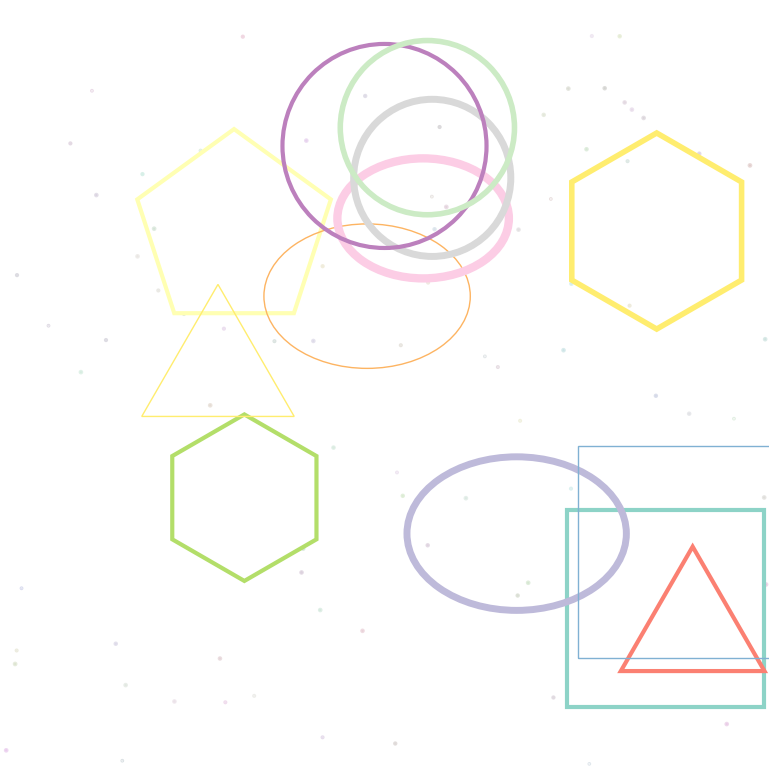[{"shape": "square", "thickness": 1.5, "radius": 0.64, "center": [0.865, 0.21]}, {"shape": "pentagon", "thickness": 1.5, "radius": 0.66, "center": [0.304, 0.7]}, {"shape": "oval", "thickness": 2.5, "radius": 0.71, "center": [0.671, 0.307]}, {"shape": "triangle", "thickness": 1.5, "radius": 0.54, "center": [0.9, 0.182]}, {"shape": "square", "thickness": 0.5, "radius": 0.69, "center": [0.888, 0.283]}, {"shape": "oval", "thickness": 0.5, "radius": 0.67, "center": [0.477, 0.615]}, {"shape": "hexagon", "thickness": 1.5, "radius": 0.54, "center": [0.317, 0.354]}, {"shape": "oval", "thickness": 3, "radius": 0.56, "center": [0.55, 0.716]}, {"shape": "circle", "thickness": 2.5, "radius": 0.51, "center": [0.561, 0.769]}, {"shape": "circle", "thickness": 1.5, "radius": 0.66, "center": [0.499, 0.81]}, {"shape": "circle", "thickness": 2, "radius": 0.57, "center": [0.555, 0.834]}, {"shape": "triangle", "thickness": 0.5, "radius": 0.57, "center": [0.283, 0.516]}, {"shape": "hexagon", "thickness": 2, "radius": 0.64, "center": [0.853, 0.7]}]